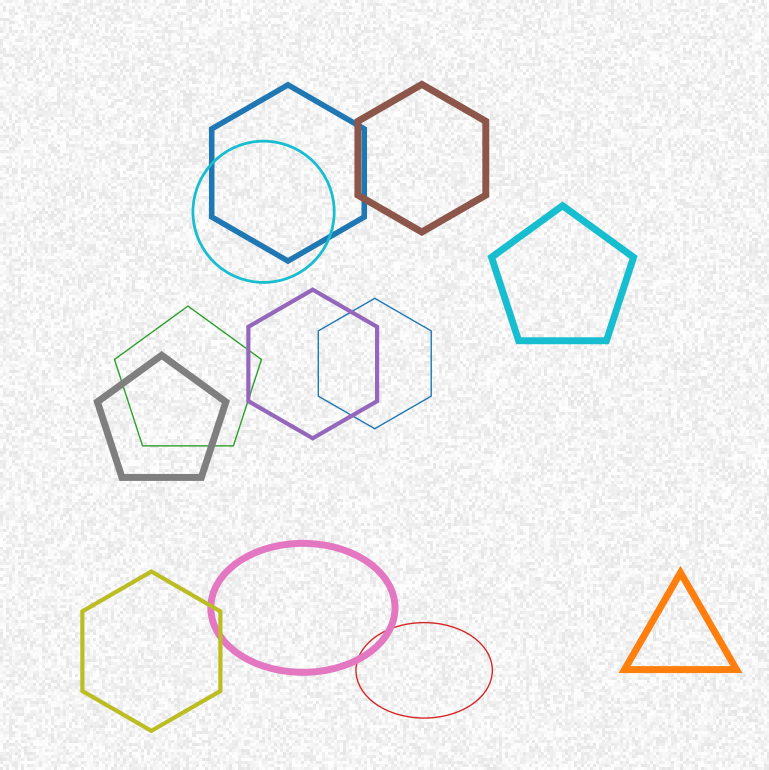[{"shape": "hexagon", "thickness": 0.5, "radius": 0.42, "center": [0.487, 0.528]}, {"shape": "hexagon", "thickness": 2, "radius": 0.57, "center": [0.374, 0.775]}, {"shape": "triangle", "thickness": 2.5, "radius": 0.42, "center": [0.884, 0.172]}, {"shape": "pentagon", "thickness": 0.5, "radius": 0.5, "center": [0.244, 0.502]}, {"shape": "oval", "thickness": 0.5, "radius": 0.44, "center": [0.551, 0.129]}, {"shape": "hexagon", "thickness": 1.5, "radius": 0.48, "center": [0.406, 0.527]}, {"shape": "hexagon", "thickness": 2.5, "radius": 0.48, "center": [0.548, 0.795]}, {"shape": "oval", "thickness": 2.5, "radius": 0.6, "center": [0.393, 0.211]}, {"shape": "pentagon", "thickness": 2.5, "radius": 0.44, "center": [0.21, 0.451]}, {"shape": "hexagon", "thickness": 1.5, "radius": 0.52, "center": [0.197, 0.154]}, {"shape": "pentagon", "thickness": 2.5, "radius": 0.48, "center": [0.731, 0.636]}, {"shape": "circle", "thickness": 1, "radius": 0.46, "center": [0.342, 0.725]}]